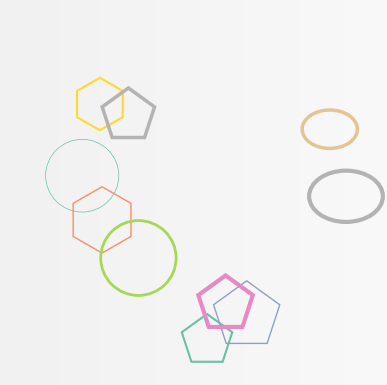[{"shape": "circle", "thickness": 0.5, "radius": 0.47, "center": [0.212, 0.544]}, {"shape": "pentagon", "thickness": 1.5, "radius": 0.34, "center": [0.534, 0.116]}, {"shape": "hexagon", "thickness": 1, "radius": 0.43, "center": [0.263, 0.429]}, {"shape": "pentagon", "thickness": 1, "radius": 0.45, "center": [0.637, 0.181]}, {"shape": "pentagon", "thickness": 3, "radius": 0.37, "center": [0.582, 0.211]}, {"shape": "circle", "thickness": 2, "radius": 0.49, "center": [0.357, 0.33]}, {"shape": "hexagon", "thickness": 1.5, "radius": 0.34, "center": [0.258, 0.73]}, {"shape": "oval", "thickness": 2.5, "radius": 0.36, "center": [0.851, 0.664]}, {"shape": "oval", "thickness": 3, "radius": 0.48, "center": [0.893, 0.49]}, {"shape": "pentagon", "thickness": 2.5, "radius": 0.36, "center": [0.331, 0.7]}]